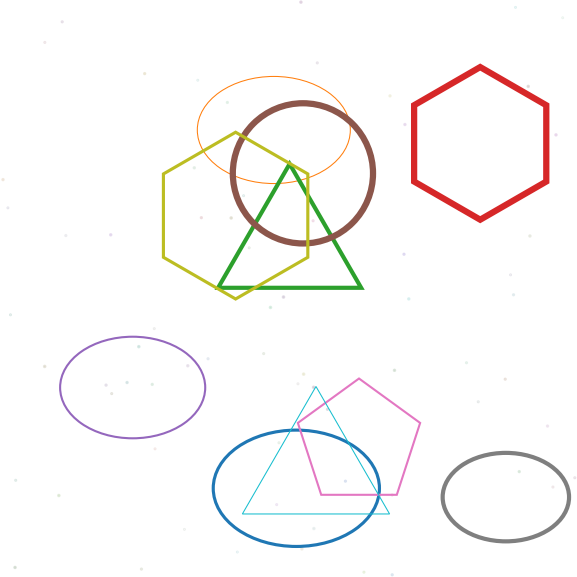[{"shape": "oval", "thickness": 1.5, "radius": 0.72, "center": [0.513, 0.154]}, {"shape": "oval", "thickness": 0.5, "radius": 0.66, "center": [0.474, 0.774]}, {"shape": "triangle", "thickness": 2, "radius": 0.72, "center": [0.502, 0.572]}, {"shape": "hexagon", "thickness": 3, "radius": 0.66, "center": [0.832, 0.751]}, {"shape": "oval", "thickness": 1, "radius": 0.63, "center": [0.23, 0.328]}, {"shape": "circle", "thickness": 3, "radius": 0.61, "center": [0.525, 0.699]}, {"shape": "pentagon", "thickness": 1, "radius": 0.56, "center": [0.622, 0.232]}, {"shape": "oval", "thickness": 2, "radius": 0.55, "center": [0.876, 0.138]}, {"shape": "hexagon", "thickness": 1.5, "radius": 0.72, "center": [0.408, 0.626]}, {"shape": "triangle", "thickness": 0.5, "radius": 0.74, "center": [0.547, 0.183]}]